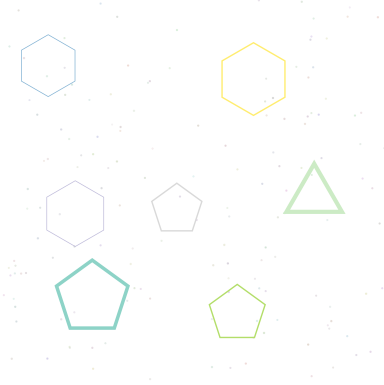[{"shape": "pentagon", "thickness": 2.5, "radius": 0.49, "center": [0.24, 0.227]}, {"shape": "hexagon", "thickness": 0.5, "radius": 0.43, "center": [0.195, 0.445]}, {"shape": "hexagon", "thickness": 0.5, "radius": 0.4, "center": [0.125, 0.829]}, {"shape": "pentagon", "thickness": 1, "radius": 0.38, "center": [0.616, 0.185]}, {"shape": "pentagon", "thickness": 1, "radius": 0.34, "center": [0.459, 0.456]}, {"shape": "triangle", "thickness": 3, "radius": 0.42, "center": [0.816, 0.491]}, {"shape": "hexagon", "thickness": 1, "radius": 0.47, "center": [0.658, 0.795]}]